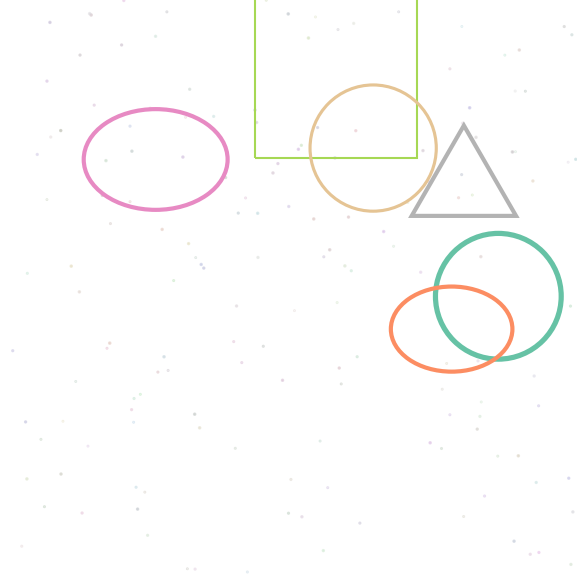[{"shape": "circle", "thickness": 2.5, "radius": 0.54, "center": [0.863, 0.486]}, {"shape": "oval", "thickness": 2, "radius": 0.53, "center": [0.782, 0.429]}, {"shape": "oval", "thickness": 2, "radius": 0.62, "center": [0.27, 0.723]}, {"shape": "square", "thickness": 1, "radius": 0.7, "center": [0.582, 0.866]}, {"shape": "circle", "thickness": 1.5, "radius": 0.55, "center": [0.646, 0.743]}, {"shape": "triangle", "thickness": 2, "radius": 0.52, "center": [0.803, 0.677]}]